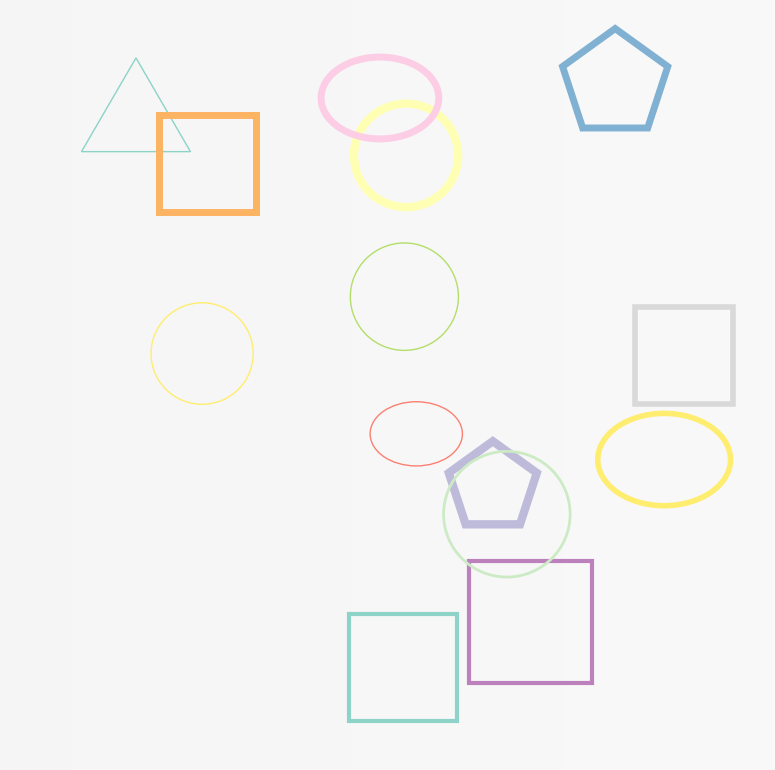[{"shape": "square", "thickness": 1.5, "radius": 0.35, "center": [0.52, 0.133]}, {"shape": "triangle", "thickness": 0.5, "radius": 0.41, "center": [0.175, 0.844]}, {"shape": "circle", "thickness": 3, "radius": 0.34, "center": [0.524, 0.798]}, {"shape": "pentagon", "thickness": 3, "radius": 0.3, "center": [0.636, 0.367]}, {"shape": "oval", "thickness": 0.5, "radius": 0.3, "center": [0.537, 0.437]}, {"shape": "pentagon", "thickness": 2.5, "radius": 0.36, "center": [0.794, 0.892]}, {"shape": "square", "thickness": 2.5, "radius": 0.31, "center": [0.267, 0.788]}, {"shape": "circle", "thickness": 0.5, "radius": 0.35, "center": [0.522, 0.615]}, {"shape": "oval", "thickness": 2.5, "radius": 0.38, "center": [0.49, 0.873]}, {"shape": "square", "thickness": 2, "radius": 0.32, "center": [0.882, 0.538]}, {"shape": "square", "thickness": 1.5, "radius": 0.4, "center": [0.684, 0.192]}, {"shape": "circle", "thickness": 1, "radius": 0.41, "center": [0.654, 0.332]}, {"shape": "circle", "thickness": 0.5, "radius": 0.33, "center": [0.261, 0.541]}, {"shape": "oval", "thickness": 2, "radius": 0.43, "center": [0.857, 0.403]}]